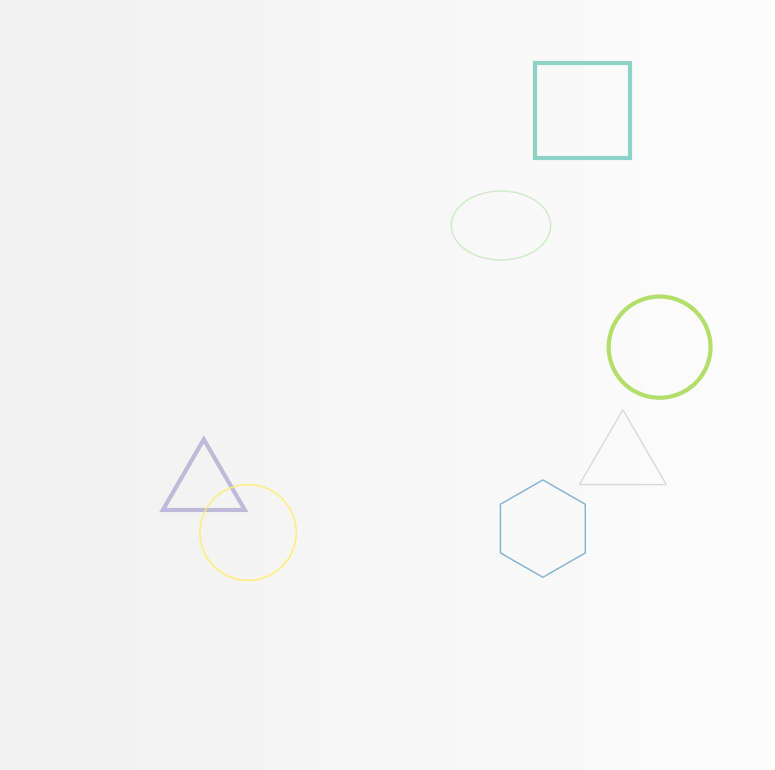[{"shape": "square", "thickness": 1.5, "radius": 0.31, "center": [0.752, 0.856]}, {"shape": "triangle", "thickness": 1.5, "radius": 0.31, "center": [0.263, 0.368]}, {"shape": "hexagon", "thickness": 0.5, "radius": 0.32, "center": [0.7, 0.313]}, {"shape": "circle", "thickness": 1.5, "radius": 0.33, "center": [0.851, 0.549]}, {"shape": "triangle", "thickness": 0.5, "radius": 0.32, "center": [0.804, 0.403]}, {"shape": "oval", "thickness": 0.5, "radius": 0.32, "center": [0.646, 0.707]}, {"shape": "circle", "thickness": 0.5, "radius": 0.31, "center": [0.32, 0.308]}]